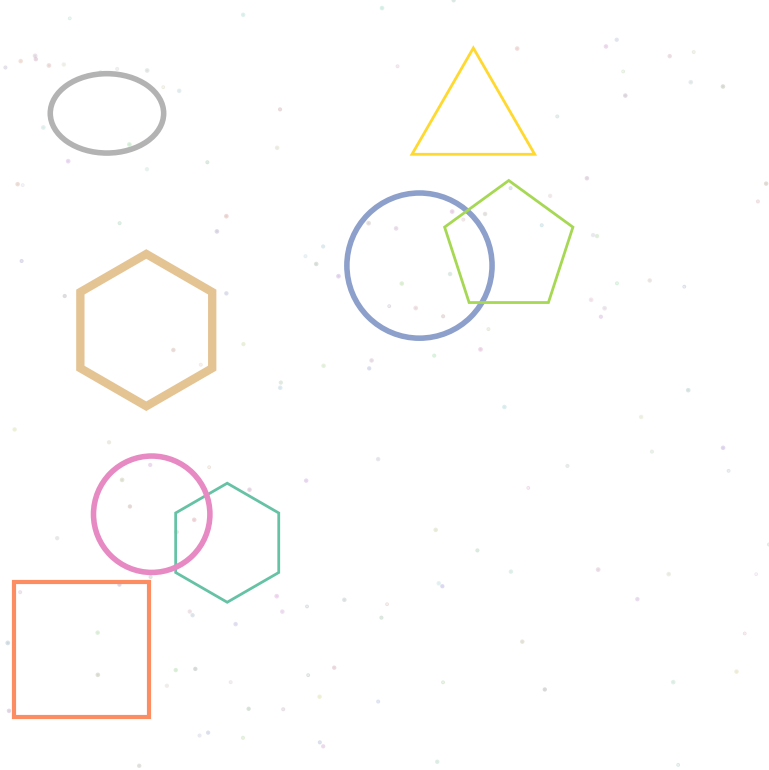[{"shape": "hexagon", "thickness": 1, "radius": 0.39, "center": [0.295, 0.295]}, {"shape": "square", "thickness": 1.5, "radius": 0.44, "center": [0.106, 0.157]}, {"shape": "circle", "thickness": 2, "radius": 0.47, "center": [0.545, 0.655]}, {"shape": "circle", "thickness": 2, "radius": 0.38, "center": [0.197, 0.332]}, {"shape": "pentagon", "thickness": 1, "radius": 0.44, "center": [0.661, 0.678]}, {"shape": "triangle", "thickness": 1, "radius": 0.46, "center": [0.615, 0.846]}, {"shape": "hexagon", "thickness": 3, "radius": 0.49, "center": [0.19, 0.571]}, {"shape": "oval", "thickness": 2, "radius": 0.37, "center": [0.139, 0.853]}]